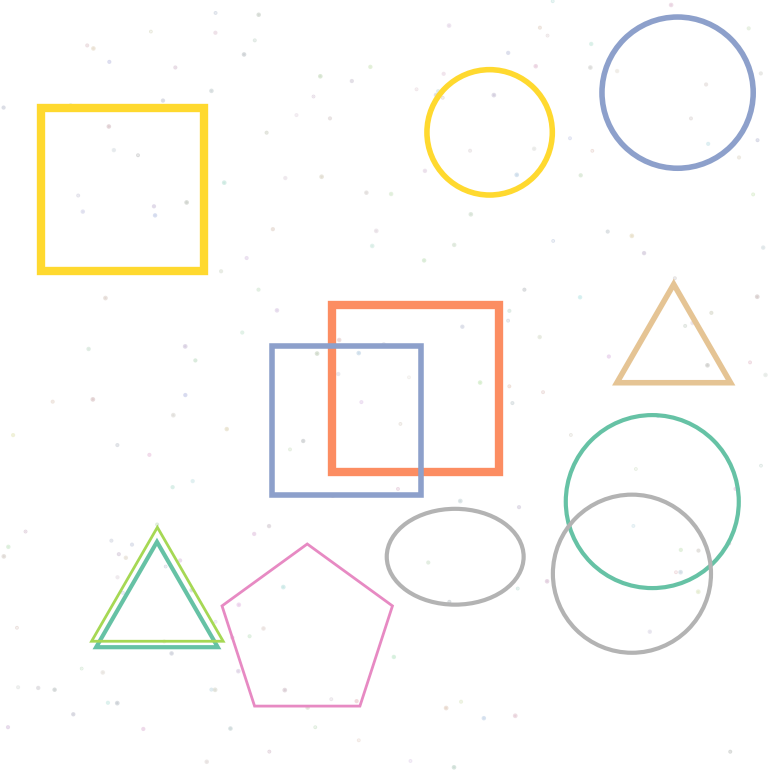[{"shape": "circle", "thickness": 1.5, "radius": 0.56, "center": [0.847, 0.349]}, {"shape": "triangle", "thickness": 1.5, "radius": 0.46, "center": [0.204, 0.205]}, {"shape": "square", "thickness": 3, "radius": 0.54, "center": [0.54, 0.495]}, {"shape": "circle", "thickness": 2, "radius": 0.49, "center": [0.88, 0.88]}, {"shape": "square", "thickness": 2, "radius": 0.48, "center": [0.45, 0.454]}, {"shape": "pentagon", "thickness": 1, "radius": 0.58, "center": [0.399, 0.177]}, {"shape": "triangle", "thickness": 1, "radius": 0.49, "center": [0.204, 0.217]}, {"shape": "circle", "thickness": 2, "radius": 0.41, "center": [0.636, 0.828]}, {"shape": "square", "thickness": 3, "radius": 0.53, "center": [0.16, 0.754]}, {"shape": "triangle", "thickness": 2, "radius": 0.43, "center": [0.875, 0.546]}, {"shape": "circle", "thickness": 1.5, "radius": 0.51, "center": [0.821, 0.255]}, {"shape": "oval", "thickness": 1.5, "radius": 0.44, "center": [0.591, 0.277]}]